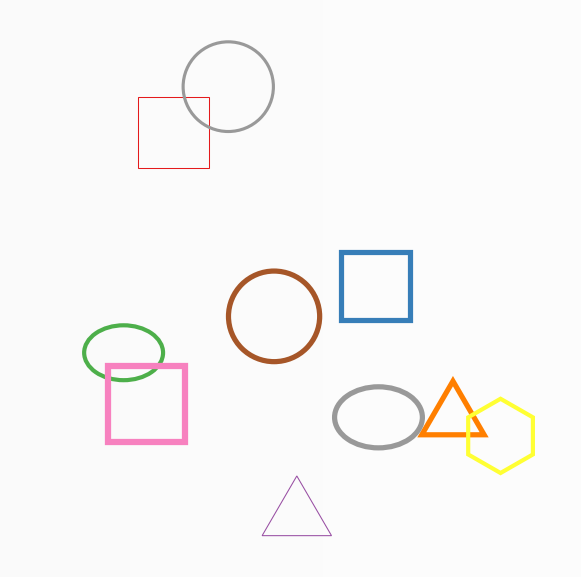[{"shape": "square", "thickness": 0.5, "radius": 0.31, "center": [0.298, 0.77]}, {"shape": "square", "thickness": 2.5, "radius": 0.29, "center": [0.646, 0.504]}, {"shape": "oval", "thickness": 2, "radius": 0.34, "center": [0.213, 0.388]}, {"shape": "triangle", "thickness": 0.5, "radius": 0.34, "center": [0.511, 0.106]}, {"shape": "triangle", "thickness": 2.5, "radius": 0.31, "center": [0.779, 0.277]}, {"shape": "hexagon", "thickness": 2, "radius": 0.32, "center": [0.861, 0.244]}, {"shape": "circle", "thickness": 2.5, "radius": 0.39, "center": [0.472, 0.451]}, {"shape": "square", "thickness": 3, "radius": 0.33, "center": [0.252, 0.3]}, {"shape": "oval", "thickness": 2.5, "radius": 0.38, "center": [0.651, 0.276]}, {"shape": "circle", "thickness": 1.5, "radius": 0.39, "center": [0.393, 0.849]}]